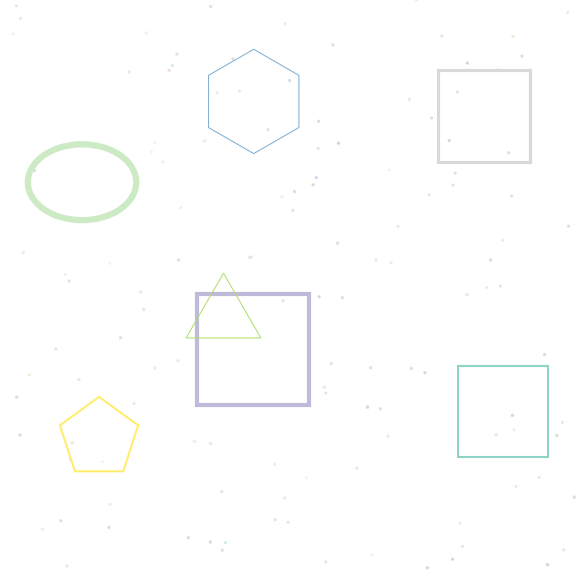[{"shape": "square", "thickness": 1, "radius": 0.39, "center": [0.871, 0.287]}, {"shape": "square", "thickness": 2, "radius": 0.48, "center": [0.438, 0.394]}, {"shape": "hexagon", "thickness": 0.5, "radius": 0.45, "center": [0.439, 0.823]}, {"shape": "triangle", "thickness": 0.5, "radius": 0.37, "center": [0.387, 0.451]}, {"shape": "square", "thickness": 1.5, "radius": 0.4, "center": [0.838, 0.799]}, {"shape": "oval", "thickness": 3, "radius": 0.47, "center": [0.142, 0.684]}, {"shape": "pentagon", "thickness": 1, "radius": 0.36, "center": [0.172, 0.241]}]